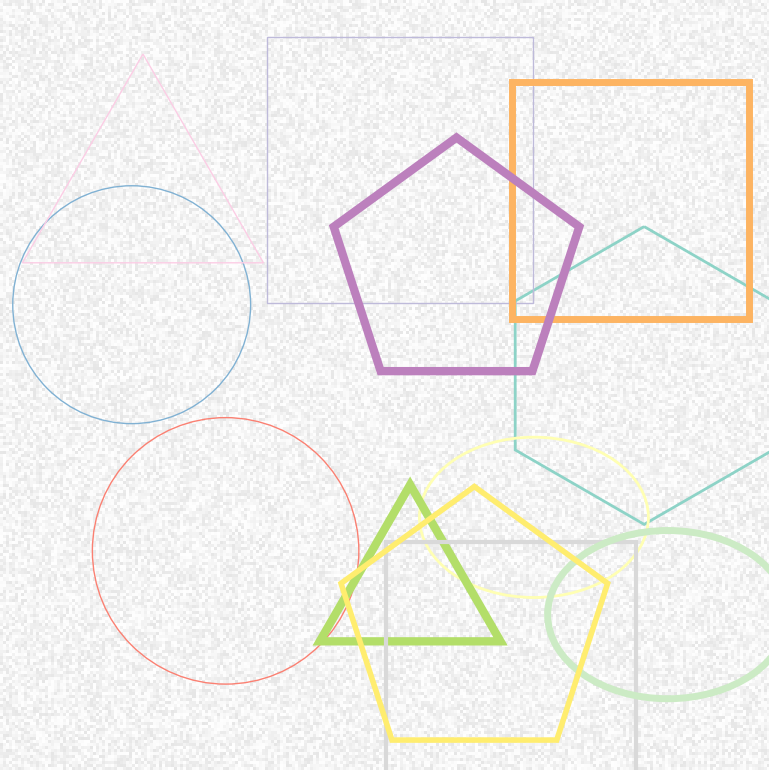[{"shape": "hexagon", "thickness": 1, "radius": 0.97, "center": [0.837, 0.512]}, {"shape": "oval", "thickness": 1, "radius": 0.74, "center": [0.693, 0.328]}, {"shape": "square", "thickness": 0.5, "radius": 0.86, "center": [0.52, 0.779]}, {"shape": "circle", "thickness": 0.5, "radius": 0.87, "center": [0.293, 0.285]}, {"shape": "circle", "thickness": 0.5, "radius": 0.77, "center": [0.171, 0.604]}, {"shape": "square", "thickness": 2.5, "radius": 0.77, "center": [0.818, 0.739]}, {"shape": "triangle", "thickness": 3, "radius": 0.68, "center": [0.533, 0.235]}, {"shape": "triangle", "thickness": 0.5, "radius": 0.9, "center": [0.186, 0.749]}, {"shape": "square", "thickness": 1.5, "radius": 0.81, "center": [0.664, 0.134]}, {"shape": "pentagon", "thickness": 3, "radius": 0.84, "center": [0.593, 0.654]}, {"shape": "oval", "thickness": 2.5, "radius": 0.78, "center": [0.867, 0.202]}, {"shape": "pentagon", "thickness": 2, "radius": 0.91, "center": [0.616, 0.186]}]